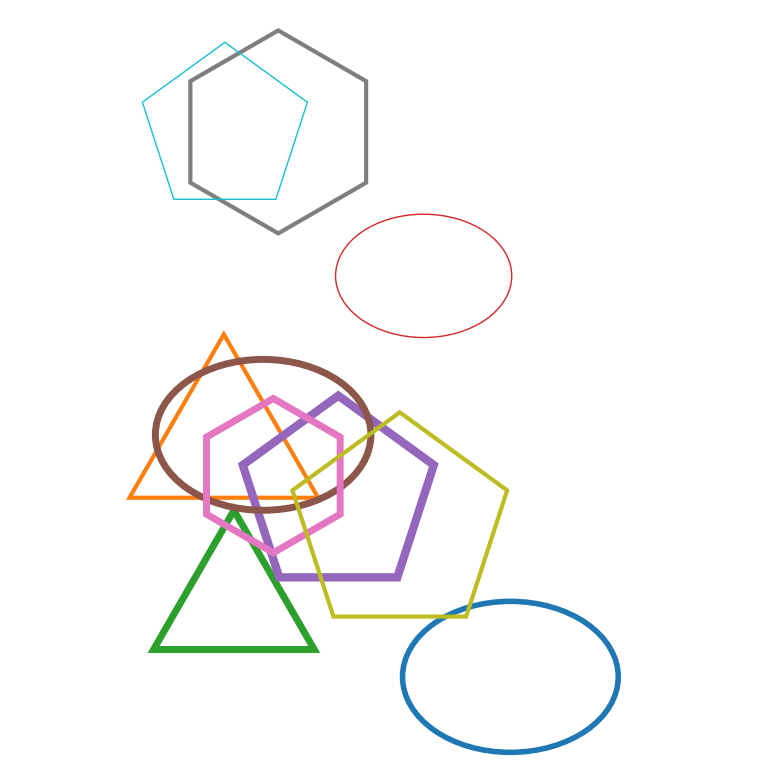[{"shape": "oval", "thickness": 2, "radius": 0.7, "center": [0.663, 0.121]}, {"shape": "triangle", "thickness": 1.5, "radius": 0.71, "center": [0.291, 0.424]}, {"shape": "triangle", "thickness": 2.5, "radius": 0.6, "center": [0.304, 0.217]}, {"shape": "oval", "thickness": 0.5, "radius": 0.57, "center": [0.55, 0.642]}, {"shape": "pentagon", "thickness": 3, "radius": 0.65, "center": [0.439, 0.356]}, {"shape": "oval", "thickness": 2.5, "radius": 0.7, "center": [0.342, 0.435]}, {"shape": "hexagon", "thickness": 2.5, "radius": 0.5, "center": [0.355, 0.382]}, {"shape": "hexagon", "thickness": 1.5, "radius": 0.66, "center": [0.361, 0.829]}, {"shape": "pentagon", "thickness": 1.5, "radius": 0.73, "center": [0.519, 0.318]}, {"shape": "pentagon", "thickness": 0.5, "radius": 0.56, "center": [0.292, 0.832]}]